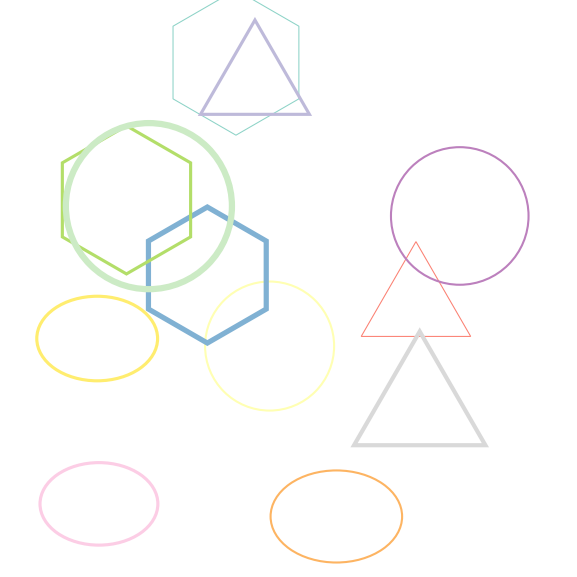[{"shape": "hexagon", "thickness": 0.5, "radius": 0.63, "center": [0.409, 0.891]}, {"shape": "circle", "thickness": 1, "radius": 0.56, "center": [0.467, 0.4]}, {"shape": "triangle", "thickness": 1.5, "radius": 0.54, "center": [0.441, 0.856]}, {"shape": "triangle", "thickness": 0.5, "radius": 0.55, "center": [0.72, 0.471]}, {"shape": "hexagon", "thickness": 2.5, "radius": 0.59, "center": [0.359, 0.523]}, {"shape": "oval", "thickness": 1, "radius": 0.57, "center": [0.582, 0.105]}, {"shape": "hexagon", "thickness": 1.5, "radius": 0.64, "center": [0.219, 0.653]}, {"shape": "oval", "thickness": 1.5, "radius": 0.51, "center": [0.171, 0.127]}, {"shape": "triangle", "thickness": 2, "radius": 0.66, "center": [0.727, 0.294]}, {"shape": "circle", "thickness": 1, "radius": 0.6, "center": [0.796, 0.625]}, {"shape": "circle", "thickness": 3, "radius": 0.72, "center": [0.258, 0.642]}, {"shape": "oval", "thickness": 1.5, "radius": 0.52, "center": [0.168, 0.413]}]